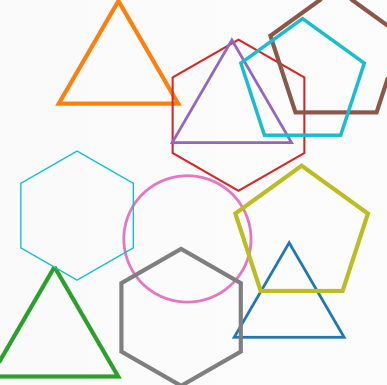[{"shape": "triangle", "thickness": 2, "radius": 0.82, "center": [0.746, 0.206]}, {"shape": "triangle", "thickness": 3, "radius": 0.89, "center": [0.306, 0.82]}, {"shape": "triangle", "thickness": 3, "radius": 0.95, "center": [0.141, 0.117]}, {"shape": "hexagon", "thickness": 1.5, "radius": 0.98, "center": [0.615, 0.701]}, {"shape": "triangle", "thickness": 2, "radius": 0.89, "center": [0.598, 0.718]}, {"shape": "pentagon", "thickness": 3, "radius": 0.89, "center": [0.867, 0.852]}, {"shape": "circle", "thickness": 2, "radius": 0.82, "center": [0.484, 0.379]}, {"shape": "hexagon", "thickness": 3, "radius": 0.89, "center": [0.467, 0.176]}, {"shape": "pentagon", "thickness": 3, "radius": 0.9, "center": [0.778, 0.39]}, {"shape": "hexagon", "thickness": 1, "radius": 0.84, "center": [0.199, 0.44]}, {"shape": "pentagon", "thickness": 2.5, "radius": 0.84, "center": [0.781, 0.784]}]